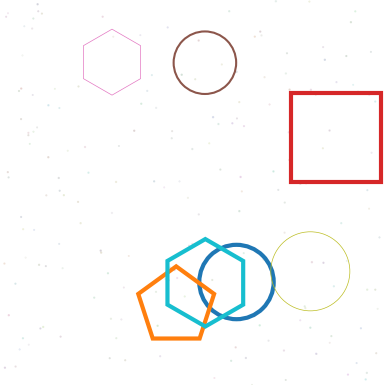[{"shape": "circle", "thickness": 3, "radius": 0.48, "center": [0.614, 0.268]}, {"shape": "pentagon", "thickness": 3, "radius": 0.52, "center": [0.458, 0.205]}, {"shape": "square", "thickness": 3, "radius": 0.58, "center": [0.872, 0.643]}, {"shape": "circle", "thickness": 1.5, "radius": 0.41, "center": [0.532, 0.837]}, {"shape": "hexagon", "thickness": 0.5, "radius": 0.43, "center": [0.291, 0.839]}, {"shape": "circle", "thickness": 0.5, "radius": 0.51, "center": [0.806, 0.295]}, {"shape": "hexagon", "thickness": 3, "radius": 0.57, "center": [0.533, 0.265]}]